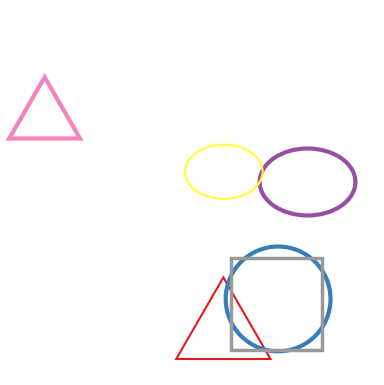[{"shape": "triangle", "thickness": 1.5, "radius": 0.71, "center": [0.58, 0.138]}, {"shape": "circle", "thickness": 3, "radius": 0.68, "center": [0.722, 0.224]}, {"shape": "oval", "thickness": 3, "radius": 0.62, "center": [0.799, 0.527]}, {"shape": "oval", "thickness": 1.5, "radius": 0.5, "center": [0.581, 0.554]}, {"shape": "triangle", "thickness": 3, "radius": 0.53, "center": [0.116, 0.693]}, {"shape": "square", "thickness": 2.5, "radius": 0.6, "center": [0.718, 0.211]}]